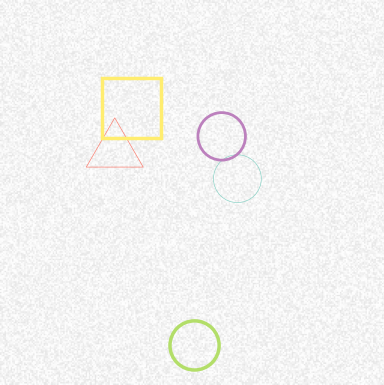[{"shape": "circle", "thickness": 0.5, "radius": 0.31, "center": [0.617, 0.536]}, {"shape": "triangle", "thickness": 0.5, "radius": 0.43, "center": [0.298, 0.609]}, {"shape": "circle", "thickness": 2.5, "radius": 0.32, "center": [0.505, 0.103]}, {"shape": "circle", "thickness": 2, "radius": 0.31, "center": [0.576, 0.646]}, {"shape": "square", "thickness": 2.5, "radius": 0.39, "center": [0.341, 0.72]}]